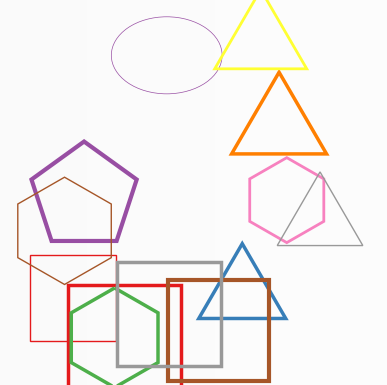[{"shape": "square", "thickness": 2.5, "radius": 0.73, "center": [0.322, 0.113]}, {"shape": "square", "thickness": 1, "radius": 0.56, "center": [0.189, 0.227]}, {"shape": "triangle", "thickness": 2.5, "radius": 0.65, "center": [0.625, 0.238]}, {"shape": "hexagon", "thickness": 2.5, "radius": 0.65, "center": [0.296, 0.123]}, {"shape": "pentagon", "thickness": 3, "radius": 0.71, "center": [0.217, 0.49]}, {"shape": "oval", "thickness": 0.5, "radius": 0.71, "center": [0.43, 0.856]}, {"shape": "triangle", "thickness": 2.5, "radius": 0.71, "center": [0.72, 0.671]}, {"shape": "triangle", "thickness": 2, "radius": 0.69, "center": [0.673, 0.89]}, {"shape": "square", "thickness": 3, "radius": 0.65, "center": [0.563, 0.141]}, {"shape": "hexagon", "thickness": 1, "radius": 0.7, "center": [0.167, 0.4]}, {"shape": "hexagon", "thickness": 2, "radius": 0.55, "center": [0.74, 0.48]}, {"shape": "square", "thickness": 2.5, "radius": 0.67, "center": [0.436, 0.185]}, {"shape": "triangle", "thickness": 1, "radius": 0.64, "center": [0.826, 0.426]}]